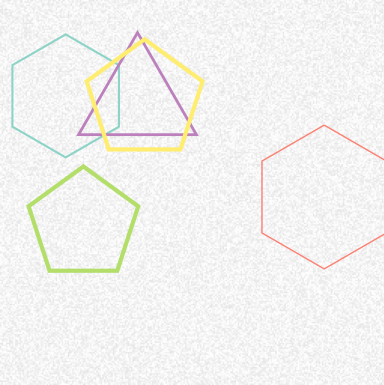[{"shape": "hexagon", "thickness": 1.5, "radius": 0.8, "center": [0.171, 0.751]}, {"shape": "hexagon", "thickness": 1, "radius": 0.93, "center": [0.842, 0.488]}, {"shape": "pentagon", "thickness": 3, "radius": 0.75, "center": [0.217, 0.418]}, {"shape": "triangle", "thickness": 2, "radius": 0.88, "center": [0.357, 0.739]}, {"shape": "pentagon", "thickness": 3, "radius": 0.79, "center": [0.376, 0.74]}]